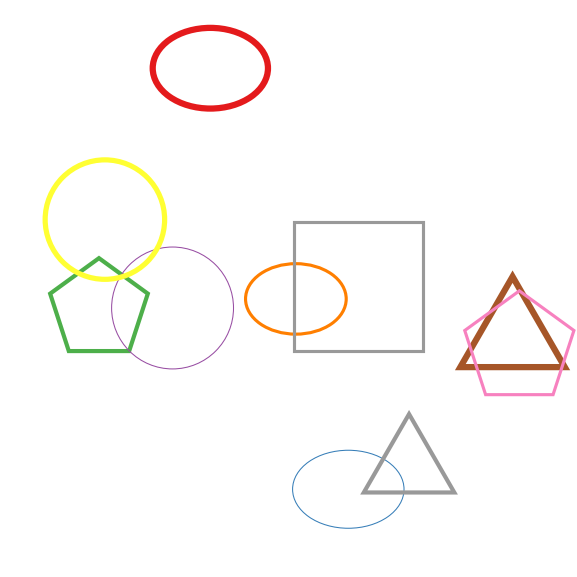[{"shape": "oval", "thickness": 3, "radius": 0.5, "center": [0.364, 0.881]}, {"shape": "oval", "thickness": 0.5, "radius": 0.48, "center": [0.603, 0.152]}, {"shape": "pentagon", "thickness": 2, "radius": 0.44, "center": [0.171, 0.463]}, {"shape": "circle", "thickness": 0.5, "radius": 0.53, "center": [0.299, 0.466]}, {"shape": "oval", "thickness": 1.5, "radius": 0.44, "center": [0.512, 0.482]}, {"shape": "circle", "thickness": 2.5, "radius": 0.52, "center": [0.182, 0.619]}, {"shape": "triangle", "thickness": 3, "radius": 0.52, "center": [0.888, 0.416]}, {"shape": "pentagon", "thickness": 1.5, "radius": 0.5, "center": [0.899, 0.396]}, {"shape": "square", "thickness": 1.5, "radius": 0.56, "center": [0.621, 0.503]}, {"shape": "triangle", "thickness": 2, "radius": 0.45, "center": [0.708, 0.192]}]